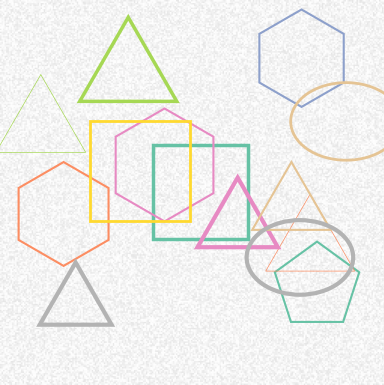[{"shape": "square", "thickness": 2.5, "radius": 0.61, "center": [0.521, 0.501]}, {"shape": "pentagon", "thickness": 1.5, "radius": 0.58, "center": [0.823, 0.257]}, {"shape": "triangle", "thickness": 0.5, "radius": 0.67, "center": [0.806, 0.363]}, {"shape": "hexagon", "thickness": 1.5, "radius": 0.67, "center": [0.165, 0.444]}, {"shape": "hexagon", "thickness": 1.5, "radius": 0.63, "center": [0.783, 0.849]}, {"shape": "triangle", "thickness": 3, "radius": 0.6, "center": [0.617, 0.418]}, {"shape": "hexagon", "thickness": 1.5, "radius": 0.73, "center": [0.427, 0.572]}, {"shape": "triangle", "thickness": 0.5, "radius": 0.67, "center": [0.106, 0.672]}, {"shape": "triangle", "thickness": 2.5, "radius": 0.73, "center": [0.333, 0.809]}, {"shape": "square", "thickness": 2, "radius": 0.65, "center": [0.365, 0.557]}, {"shape": "oval", "thickness": 2, "radius": 0.72, "center": [0.899, 0.685]}, {"shape": "triangle", "thickness": 1.5, "radius": 0.59, "center": [0.757, 0.462]}, {"shape": "oval", "thickness": 3, "radius": 0.69, "center": [0.779, 0.331]}, {"shape": "triangle", "thickness": 3, "radius": 0.54, "center": [0.196, 0.21]}]